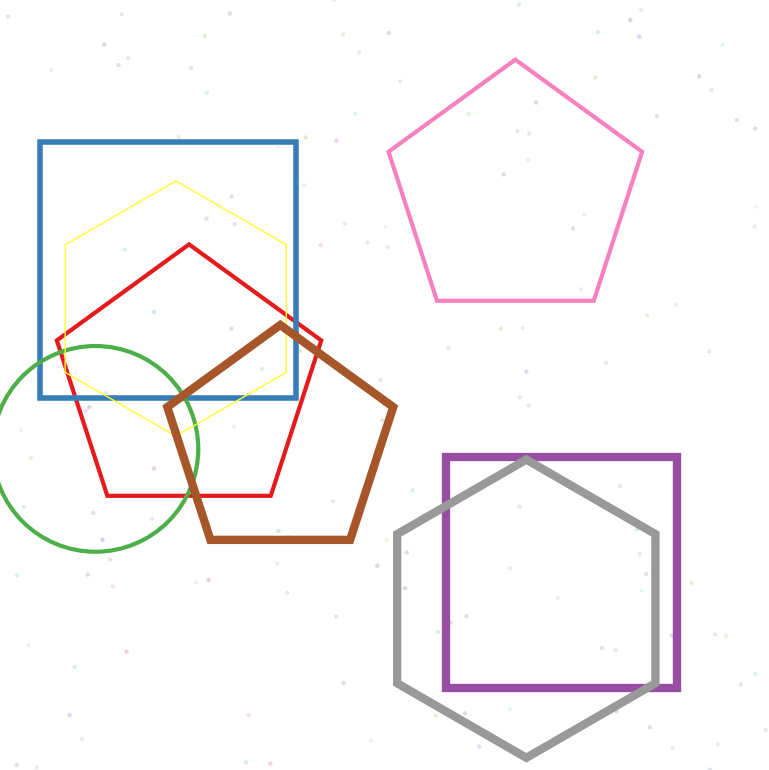[{"shape": "pentagon", "thickness": 1.5, "radius": 0.9, "center": [0.246, 0.502]}, {"shape": "square", "thickness": 2, "radius": 0.83, "center": [0.218, 0.649]}, {"shape": "circle", "thickness": 1.5, "radius": 0.67, "center": [0.124, 0.417]}, {"shape": "square", "thickness": 3, "radius": 0.75, "center": [0.729, 0.257]}, {"shape": "hexagon", "thickness": 0.5, "radius": 0.83, "center": [0.228, 0.599]}, {"shape": "pentagon", "thickness": 3, "radius": 0.77, "center": [0.364, 0.424]}, {"shape": "pentagon", "thickness": 1.5, "radius": 0.87, "center": [0.669, 0.749]}, {"shape": "hexagon", "thickness": 3, "radius": 0.97, "center": [0.684, 0.209]}]